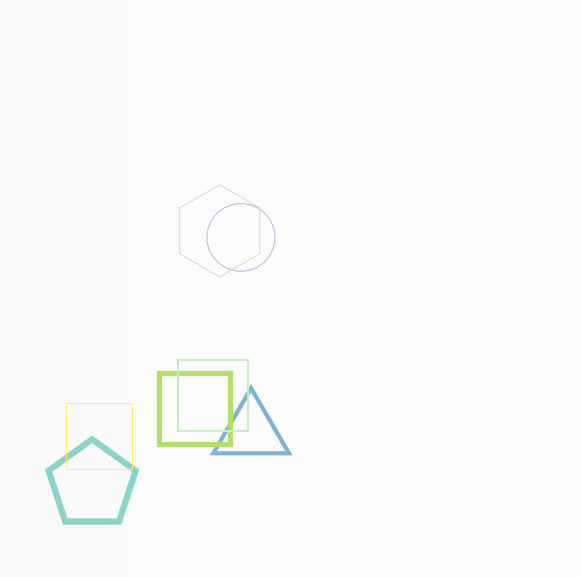[{"shape": "pentagon", "thickness": 3, "radius": 0.39, "center": [0.159, 0.16]}, {"shape": "circle", "thickness": 0.5, "radius": 0.29, "center": [0.415, 0.588]}, {"shape": "triangle", "thickness": 2, "radius": 0.38, "center": [0.432, 0.252]}, {"shape": "square", "thickness": 2.5, "radius": 0.31, "center": [0.334, 0.292]}, {"shape": "hexagon", "thickness": 0.5, "radius": 0.4, "center": [0.378, 0.599]}, {"shape": "square", "thickness": 1, "radius": 0.3, "center": [0.367, 0.314]}, {"shape": "square", "thickness": 0.5, "radius": 0.29, "center": [0.171, 0.244]}]